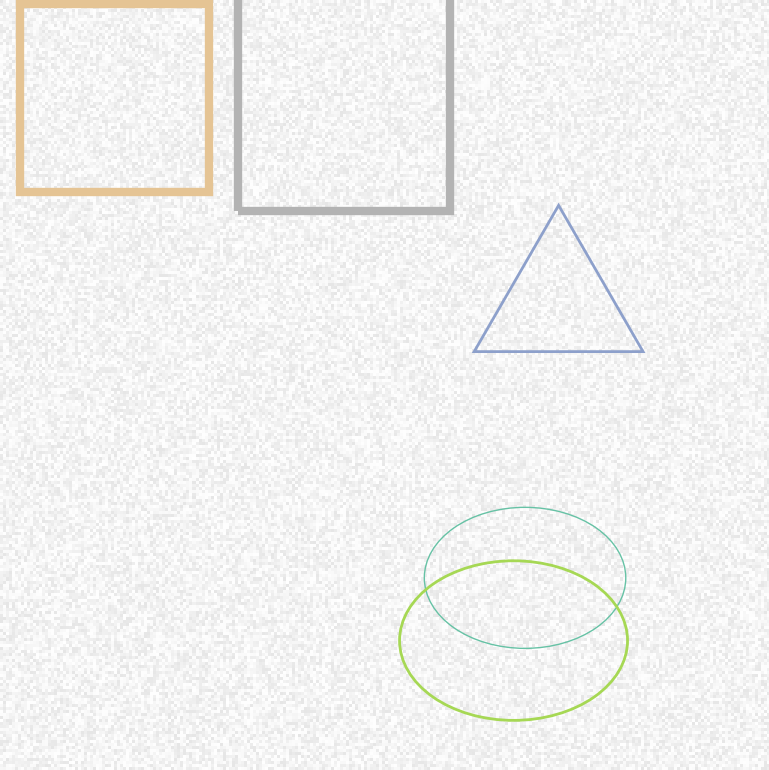[{"shape": "oval", "thickness": 0.5, "radius": 0.65, "center": [0.682, 0.25]}, {"shape": "triangle", "thickness": 1, "radius": 0.63, "center": [0.725, 0.607]}, {"shape": "oval", "thickness": 1, "radius": 0.74, "center": [0.667, 0.168]}, {"shape": "square", "thickness": 3, "radius": 0.61, "center": [0.149, 0.873]}, {"shape": "square", "thickness": 3, "radius": 0.69, "center": [0.447, 0.864]}]